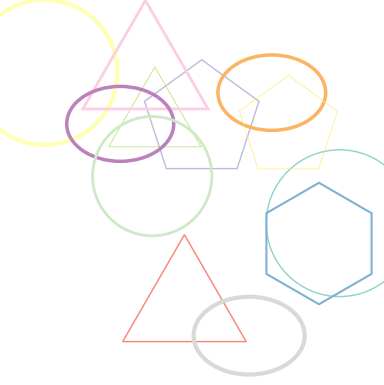[{"shape": "circle", "thickness": 1, "radius": 0.95, "center": [0.882, 0.42]}, {"shape": "circle", "thickness": 3, "radius": 0.94, "center": [0.116, 0.812]}, {"shape": "pentagon", "thickness": 1, "radius": 0.78, "center": [0.524, 0.688]}, {"shape": "triangle", "thickness": 1, "radius": 0.93, "center": [0.479, 0.205]}, {"shape": "hexagon", "thickness": 1.5, "radius": 0.79, "center": [0.829, 0.367]}, {"shape": "oval", "thickness": 2.5, "radius": 0.7, "center": [0.706, 0.759]}, {"shape": "triangle", "thickness": 0.5, "radius": 0.69, "center": [0.402, 0.688]}, {"shape": "triangle", "thickness": 2, "radius": 0.94, "center": [0.378, 0.811]}, {"shape": "oval", "thickness": 3, "radius": 0.72, "center": [0.647, 0.128]}, {"shape": "oval", "thickness": 2.5, "radius": 0.7, "center": [0.312, 0.678]}, {"shape": "circle", "thickness": 2, "radius": 0.77, "center": [0.395, 0.542]}, {"shape": "pentagon", "thickness": 0.5, "radius": 0.67, "center": [0.749, 0.67]}]